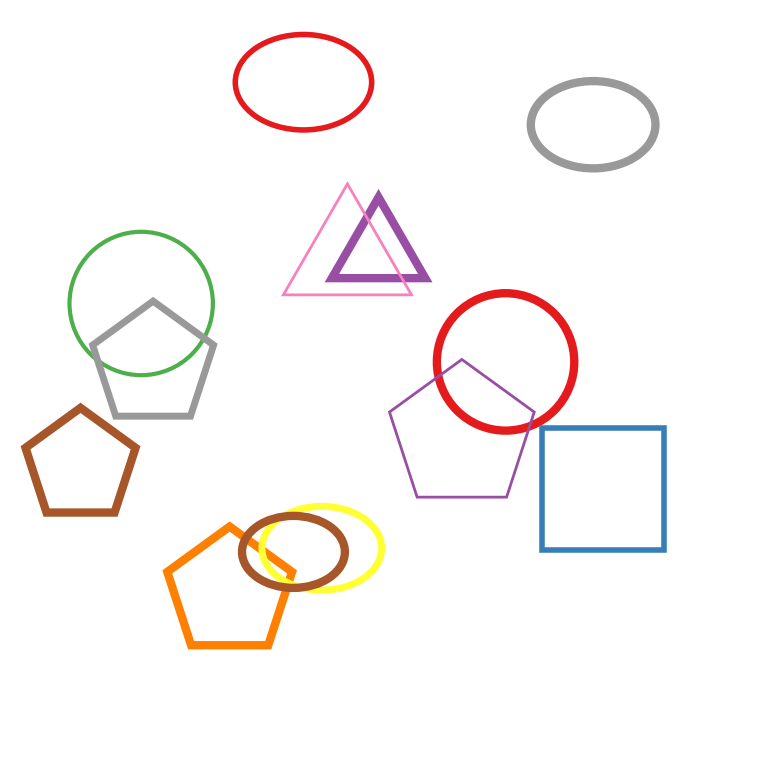[{"shape": "oval", "thickness": 2, "radius": 0.44, "center": [0.394, 0.893]}, {"shape": "circle", "thickness": 3, "radius": 0.45, "center": [0.657, 0.53]}, {"shape": "square", "thickness": 2, "radius": 0.4, "center": [0.783, 0.365]}, {"shape": "circle", "thickness": 1.5, "radius": 0.47, "center": [0.183, 0.606]}, {"shape": "triangle", "thickness": 3, "radius": 0.35, "center": [0.492, 0.674]}, {"shape": "pentagon", "thickness": 1, "radius": 0.49, "center": [0.6, 0.434]}, {"shape": "pentagon", "thickness": 3, "radius": 0.43, "center": [0.298, 0.231]}, {"shape": "oval", "thickness": 2.5, "radius": 0.39, "center": [0.418, 0.288]}, {"shape": "pentagon", "thickness": 3, "radius": 0.38, "center": [0.105, 0.395]}, {"shape": "oval", "thickness": 3, "radius": 0.33, "center": [0.381, 0.283]}, {"shape": "triangle", "thickness": 1, "radius": 0.48, "center": [0.451, 0.665]}, {"shape": "pentagon", "thickness": 2.5, "radius": 0.41, "center": [0.199, 0.526]}, {"shape": "oval", "thickness": 3, "radius": 0.4, "center": [0.77, 0.838]}]